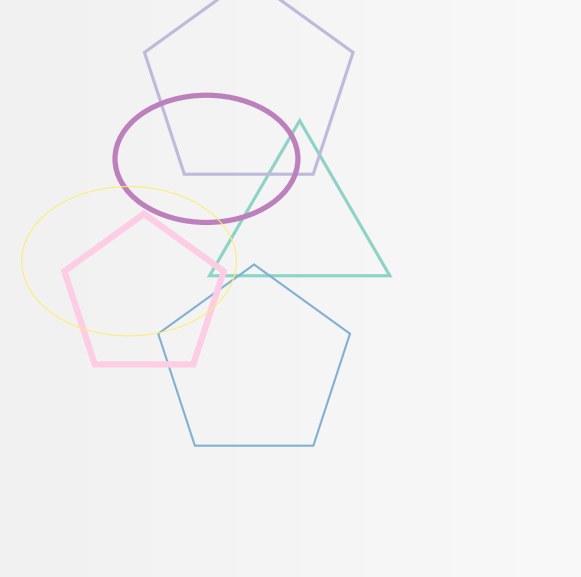[{"shape": "triangle", "thickness": 1.5, "radius": 0.9, "center": [0.516, 0.611]}, {"shape": "pentagon", "thickness": 1.5, "radius": 0.94, "center": [0.428, 0.85]}, {"shape": "pentagon", "thickness": 1, "radius": 0.87, "center": [0.437, 0.368]}, {"shape": "pentagon", "thickness": 3, "radius": 0.72, "center": [0.248, 0.485]}, {"shape": "oval", "thickness": 2.5, "radius": 0.79, "center": [0.355, 0.724]}, {"shape": "oval", "thickness": 0.5, "radius": 0.92, "center": [0.222, 0.547]}]